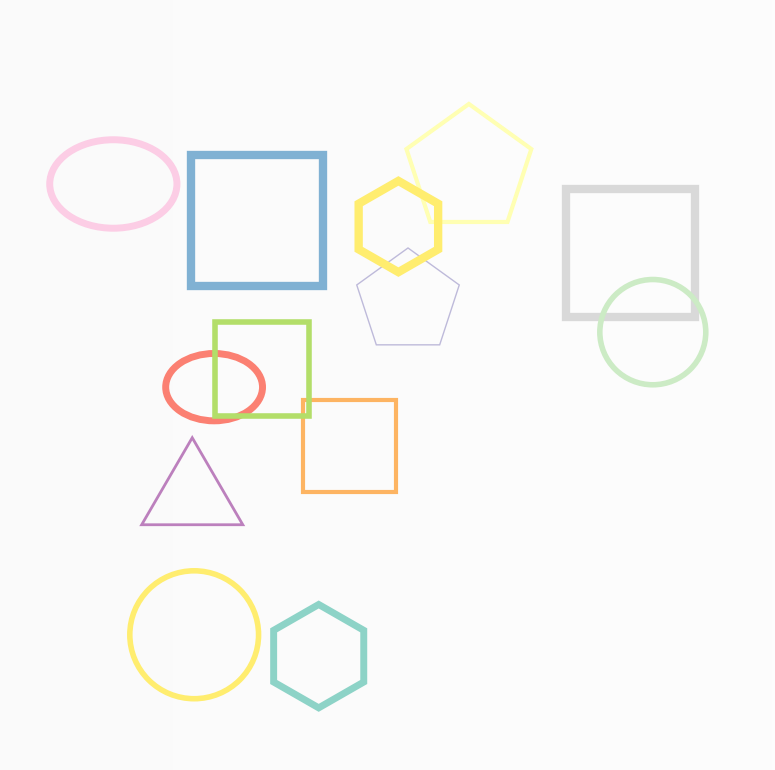[{"shape": "hexagon", "thickness": 2.5, "radius": 0.34, "center": [0.411, 0.148]}, {"shape": "pentagon", "thickness": 1.5, "radius": 0.42, "center": [0.605, 0.78]}, {"shape": "pentagon", "thickness": 0.5, "radius": 0.35, "center": [0.526, 0.608]}, {"shape": "oval", "thickness": 2.5, "radius": 0.31, "center": [0.276, 0.497]}, {"shape": "square", "thickness": 3, "radius": 0.43, "center": [0.332, 0.714]}, {"shape": "square", "thickness": 1.5, "radius": 0.3, "center": [0.451, 0.421]}, {"shape": "square", "thickness": 2, "radius": 0.3, "center": [0.338, 0.52]}, {"shape": "oval", "thickness": 2.5, "radius": 0.41, "center": [0.146, 0.761]}, {"shape": "square", "thickness": 3, "radius": 0.42, "center": [0.814, 0.671]}, {"shape": "triangle", "thickness": 1, "radius": 0.38, "center": [0.248, 0.356]}, {"shape": "circle", "thickness": 2, "radius": 0.34, "center": [0.842, 0.569]}, {"shape": "circle", "thickness": 2, "radius": 0.42, "center": [0.251, 0.176]}, {"shape": "hexagon", "thickness": 3, "radius": 0.3, "center": [0.514, 0.706]}]